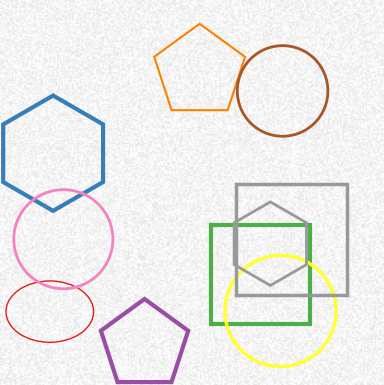[{"shape": "oval", "thickness": 1, "radius": 0.57, "center": [0.129, 0.191]}, {"shape": "hexagon", "thickness": 3, "radius": 0.75, "center": [0.138, 0.602]}, {"shape": "square", "thickness": 3, "radius": 0.65, "center": [0.676, 0.287]}, {"shape": "pentagon", "thickness": 3, "radius": 0.6, "center": [0.375, 0.104]}, {"shape": "pentagon", "thickness": 1.5, "radius": 0.62, "center": [0.518, 0.814]}, {"shape": "circle", "thickness": 2.5, "radius": 0.72, "center": [0.729, 0.192]}, {"shape": "circle", "thickness": 2, "radius": 0.59, "center": [0.734, 0.764]}, {"shape": "circle", "thickness": 2, "radius": 0.64, "center": [0.164, 0.379]}, {"shape": "square", "thickness": 2.5, "radius": 0.72, "center": [0.757, 0.378]}, {"shape": "hexagon", "thickness": 2, "radius": 0.54, "center": [0.702, 0.367]}]